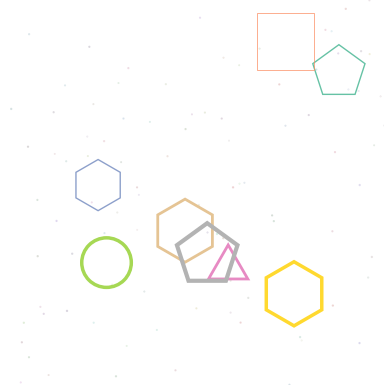[{"shape": "pentagon", "thickness": 1, "radius": 0.36, "center": [0.88, 0.813]}, {"shape": "square", "thickness": 0.5, "radius": 0.37, "center": [0.743, 0.892]}, {"shape": "hexagon", "thickness": 1, "radius": 0.33, "center": [0.255, 0.519]}, {"shape": "triangle", "thickness": 2, "radius": 0.29, "center": [0.593, 0.305]}, {"shape": "circle", "thickness": 2.5, "radius": 0.32, "center": [0.277, 0.318]}, {"shape": "hexagon", "thickness": 2.5, "radius": 0.42, "center": [0.764, 0.237]}, {"shape": "hexagon", "thickness": 2, "radius": 0.41, "center": [0.481, 0.401]}, {"shape": "pentagon", "thickness": 3, "radius": 0.41, "center": [0.538, 0.338]}]